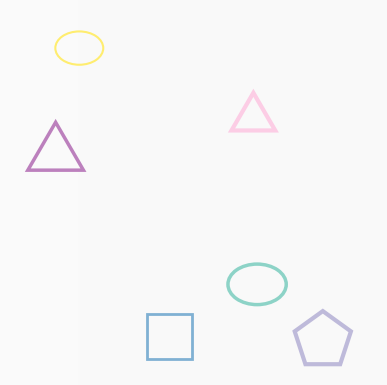[{"shape": "oval", "thickness": 2.5, "radius": 0.38, "center": [0.663, 0.261]}, {"shape": "pentagon", "thickness": 3, "radius": 0.38, "center": [0.833, 0.116]}, {"shape": "square", "thickness": 2, "radius": 0.29, "center": [0.437, 0.126]}, {"shape": "triangle", "thickness": 3, "radius": 0.33, "center": [0.654, 0.694]}, {"shape": "triangle", "thickness": 2.5, "radius": 0.41, "center": [0.144, 0.599]}, {"shape": "oval", "thickness": 1.5, "radius": 0.31, "center": [0.205, 0.875]}]